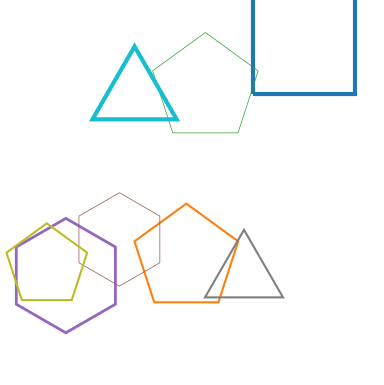[{"shape": "square", "thickness": 3, "radius": 0.66, "center": [0.79, 0.887]}, {"shape": "pentagon", "thickness": 1.5, "radius": 0.71, "center": [0.484, 0.329]}, {"shape": "pentagon", "thickness": 0.5, "radius": 0.72, "center": [0.533, 0.771]}, {"shape": "hexagon", "thickness": 2, "radius": 0.74, "center": [0.171, 0.284]}, {"shape": "hexagon", "thickness": 0.5, "radius": 0.61, "center": [0.31, 0.378]}, {"shape": "triangle", "thickness": 1.5, "radius": 0.58, "center": [0.634, 0.286]}, {"shape": "pentagon", "thickness": 1.5, "radius": 0.55, "center": [0.122, 0.31]}, {"shape": "triangle", "thickness": 3, "radius": 0.63, "center": [0.35, 0.753]}]